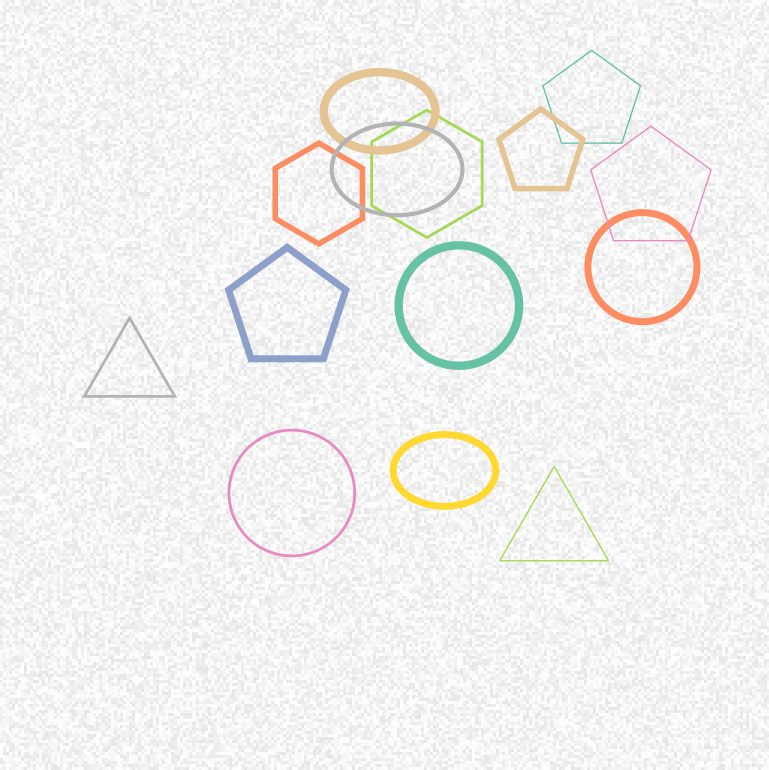[{"shape": "circle", "thickness": 3, "radius": 0.39, "center": [0.596, 0.603]}, {"shape": "pentagon", "thickness": 0.5, "radius": 0.33, "center": [0.768, 0.868]}, {"shape": "hexagon", "thickness": 2, "radius": 0.33, "center": [0.414, 0.749]}, {"shape": "circle", "thickness": 2.5, "radius": 0.35, "center": [0.834, 0.653]}, {"shape": "pentagon", "thickness": 2.5, "radius": 0.4, "center": [0.373, 0.599]}, {"shape": "circle", "thickness": 1, "radius": 0.41, "center": [0.379, 0.36]}, {"shape": "pentagon", "thickness": 0.5, "radius": 0.41, "center": [0.845, 0.754]}, {"shape": "triangle", "thickness": 0.5, "radius": 0.41, "center": [0.72, 0.313]}, {"shape": "hexagon", "thickness": 1, "radius": 0.41, "center": [0.554, 0.774]}, {"shape": "oval", "thickness": 2.5, "radius": 0.33, "center": [0.577, 0.389]}, {"shape": "pentagon", "thickness": 2, "radius": 0.29, "center": [0.702, 0.801]}, {"shape": "oval", "thickness": 3, "radius": 0.36, "center": [0.493, 0.855]}, {"shape": "oval", "thickness": 1.5, "radius": 0.42, "center": [0.516, 0.78]}, {"shape": "triangle", "thickness": 1, "radius": 0.34, "center": [0.168, 0.519]}]